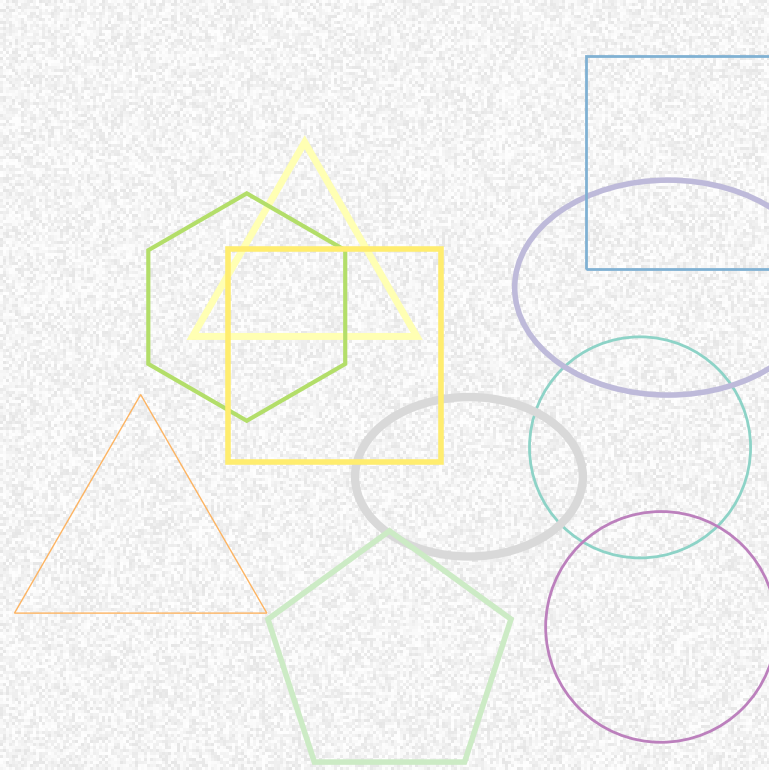[{"shape": "circle", "thickness": 1, "radius": 0.72, "center": [0.831, 0.419]}, {"shape": "triangle", "thickness": 2.5, "radius": 0.84, "center": [0.396, 0.647]}, {"shape": "oval", "thickness": 2, "radius": 1.0, "center": [0.868, 0.627]}, {"shape": "square", "thickness": 1, "radius": 0.69, "center": [0.899, 0.789]}, {"shape": "triangle", "thickness": 0.5, "radius": 0.95, "center": [0.183, 0.298]}, {"shape": "hexagon", "thickness": 1.5, "radius": 0.74, "center": [0.32, 0.601]}, {"shape": "oval", "thickness": 3, "radius": 0.74, "center": [0.609, 0.381]}, {"shape": "circle", "thickness": 1, "radius": 0.75, "center": [0.858, 0.186]}, {"shape": "pentagon", "thickness": 2, "radius": 0.83, "center": [0.506, 0.145]}, {"shape": "square", "thickness": 2, "radius": 0.69, "center": [0.434, 0.538]}]